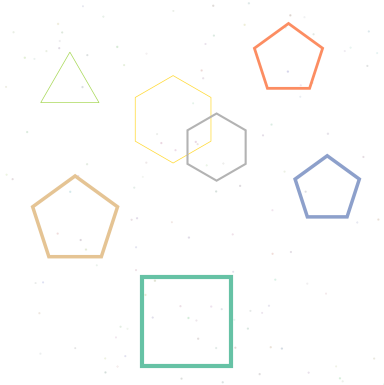[{"shape": "square", "thickness": 3, "radius": 0.58, "center": [0.485, 0.164]}, {"shape": "pentagon", "thickness": 2, "radius": 0.47, "center": [0.749, 0.846]}, {"shape": "pentagon", "thickness": 2.5, "radius": 0.44, "center": [0.85, 0.508]}, {"shape": "triangle", "thickness": 0.5, "radius": 0.44, "center": [0.182, 0.777]}, {"shape": "hexagon", "thickness": 0.5, "radius": 0.57, "center": [0.45, 0.69]}, {"shape": "pentagon", "thickness": 2.5, "radius": 0.58, "center": [0.195, 0.427]}, {"shape": "hexagon", "thickness": 1.5, "radius": 0.44, "center": [0.563, 0.618]}]